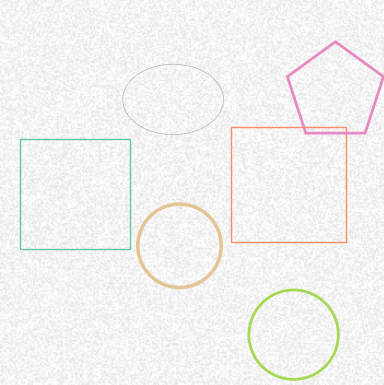[{"shape": "square", "thickness": 1, "radius": 0.72, "center": [0.194, 0.496]}, {"shape": "square", "thickness": 1, "radius": 0.74, "center": [0.75, 0.521]}, {"shape": "pentagon", "thickness": 2, "radius": 0.66, "center": [0.871, 0.76]}, {"shape": "circle", "thickness": 2, "radius": 0.58, "center": [0.763, 0.131]}, {"shape": "circle", "thickness": 2.5, "radius": 0.54, "center": [0.466, 0.361]}, {"shape": "oval", "thickness": 0.5, "radius": 0.65, "center": [0.45, 0.742]}]